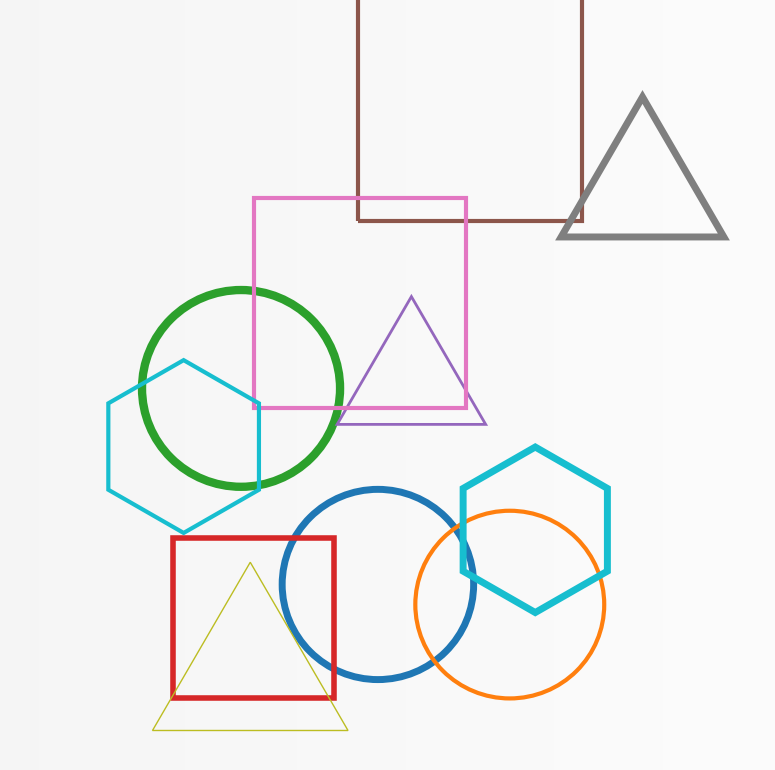[{"shape": "circle", "thickness": 2.5, "radius": 0.62, "center": [0.488, 0.241]}, {"shape": "circle", "thickness": 1.5, "radius": 0.61, "center": [0.658, 0.215]}, {"shape": "circle", "thickness": 3, "radius": 0.64, "center": [0.311, 0.496]}, {"shape": "square", "thickness": 2, "radius": 0.52, "center": [0.327, 0.198]}, {"shape": "triangle", "thickness": 1, "radius": 0.55, "center": [0.531, 0.504]}, {"shape": "square", "thickness": 1.5, "radius": 0.72, "center": [0.606, 0.858]}, {"shape": "square", "thickness": 1.5, "radius": 0.68, "center": [0.465, 0.607]}, {"shape": "triangle", "thickness": 2.5, "radius": 0.61, "center": [0.829, 0.753]}, {"shape": "triangle", "thickness": 0.5, "radius": 0.73, "center": [0.323, 0.124]}, {"shape": "hexagon", "thickness": 1.5, "radius": 0.56, "center": [0.237, 0.42]}, {"shape": "hexagon", "thickness": 2.5, "radius": 0.54, "center": [0.691, 0.312]}]